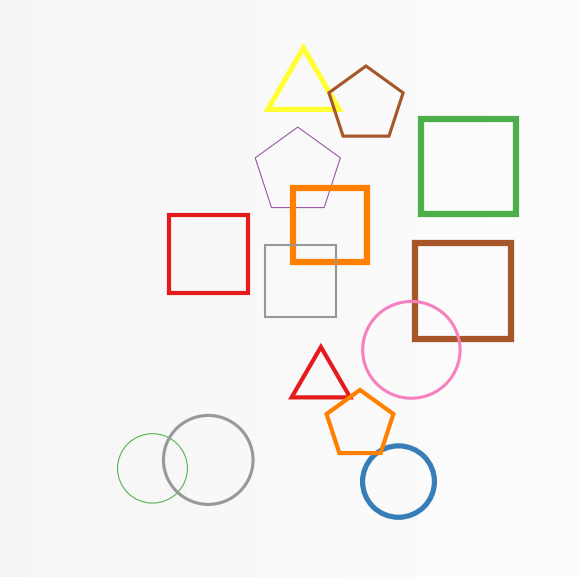[{"shape": "square", "thickness": 2, "radius": 0.34, "center": [0.359, 0.559]}, {"shape": "triangle", "thickness": 2, "radius": 0.29, "center": [0.552, 0.34]}, {"shape": "circle", "thickness": 2.5, "radius": 0.31, "center": [0.686, 0.165]}, {"shape": "square", "thickness": 3, "radius": 0.41, "center": [0.806, 0.71]}, {"shape": "circle", "thickness": 0.5, "radius": 0.3, "center": [0.262, 0.188]}, {"shape": "pentagon", "thickness": 0.5, "radius": 0.39, "center": [0.512, 0.702]}, {"shape": "pentagon", "thickness": 2, "radius": 0.3, "center": [0.619, 0.264]}, {"shape": "square", "thickness": 3, "radius": 0.32, "center": [0.568, 0.609]}, {"shape": "triangle", "thickness": 2.5, "radius": 0.35, "center": [0.522, 0.845]}, {"shape": "square", "thickness": 3, "radius": 0.41, "center": [0.797, 0.495]}, {"shape": "pentagon", "thickness": 1.5, "radius": 0.34, "center": [0.63, 0.818]}, {"shape": "circle", "thickness": 1.5, "radius": 0.42, "center": [0.708, 0.393]}, {"shape": "circle", "thickness": 1.5, "radius": 0.39, "center": [0.358, 0.203]}, {"shape": "square", "thickness": 1, "radius": 0.31, "center": [0.517, 0.512]}]